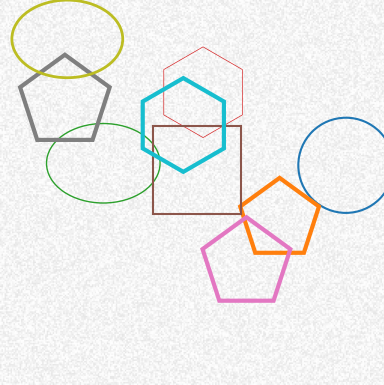[{"shape": "circle", "thickness": 1.5, "radius": 0.62, "center": [0.898, 0.571]}, {"shape": "pentagon", "thickness": 3, "radius": 0.54, "center": [0.726, 0.43]}, {"shape": "oval", "thickness": 1, "radius": 0.74, "center": [0.268, 0.576]}, {"shape": "hexagon", "thickness": 0.5, "radius": 0.59, "center": [0.527, 0.76]}, {"shape": "square", "thickness": 1.5, "radius": 0.57, "center": [0.512, 0.558]}, {"shape": "pentagon", "thickness": 3, "radius": 0.6, "center": [0.64, 0.316]}, {"shape": "pentagon", "thickness": 3, "radius": 0.61, "center": [0.169, 0.736]}, {"shape": "oval", "thickness": 2, "radius": 0.72, "center": [0.175, 0.899]}, {"shape": "hexagon", "thickness": 3, "radius": 0.61, "center": [0.476, 0.675]}]